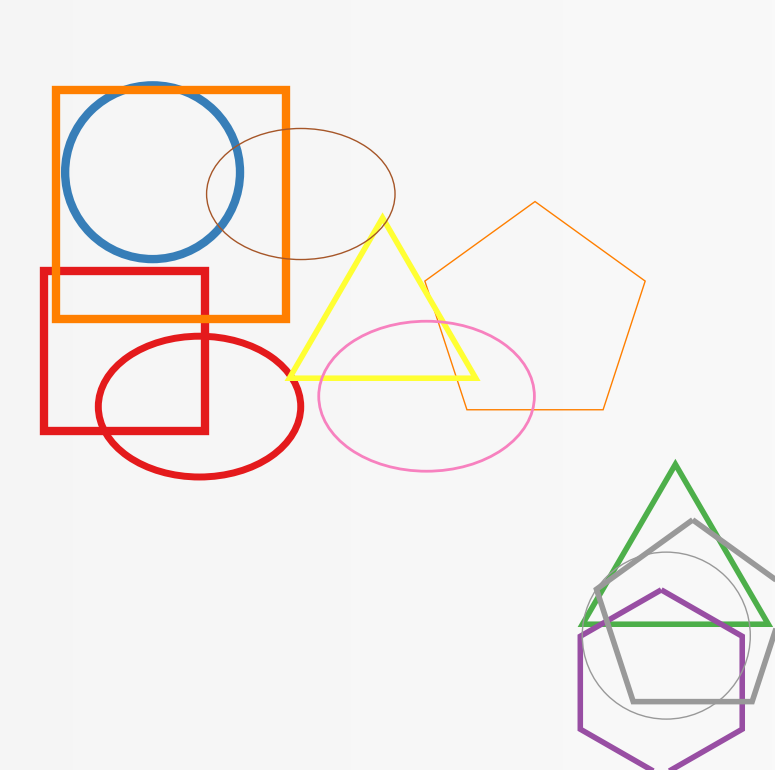[{"shape": "square", "thickness": 3, "radius": 0.52, "center": [0.161, 0.544]}, {"shape": "oval", "thickness": 2.5, "radius": 0.65, "center": [0.257, 0.472]}, {"shape": "circle", "thickness": 3, "radius": 0.56, "center": [0.197, 0.776]}, {"shape": "triangle", "thickness": 2, "radius": 0.69, "center": [0.871, 0.259]}, {"shape": "hexagon", "thickness": 2, "radius": 0.6, "center": [0.853, 0.113]}, {"shape": "pentagon", "thickness": 0.5, "radius": 0.75, "center": [0.69, 0.589]}, {"shape": "square", "thickness": 3, "radius": 0.74, "center": [0.221, 0.734]}, {"shape": "triangle", "thickness": 2, "radius": 0.69, "center": [0.494, 0.578]}, {"shape": "oval", "thickness": 0.5, "radius": 0.61, "center": [0.388, 0.748]}, {"shape": "oval", "thickness": 1, "radius": 0.7, "center": [0.55, 0.485]}, {"shape": "circle", "thickness": 0.5, "radius": 0.54, "center": [0.86, 0.175]}, {"shape": "pentagon", "thickness": 2, "radius": 0.65, "center": [0.894, 0.194]}]